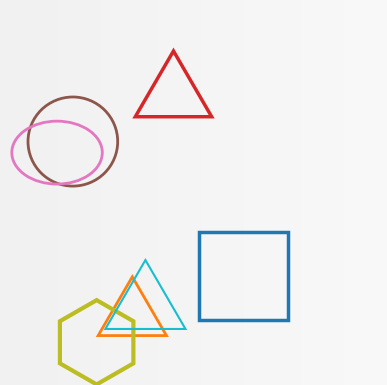[{"shape": "square", "thickness": 2.5, "radius": 0.57, "center": [0.628, 0.283]}, {"shape": "triangle", "thickness": 2, "radius": 0.51, "center": [0.341, 0.179]}, {"shape": "triangle", "thickness": 2.5, "radius": 0.57, "center": [0.448, 0.754]}, {"shape": "circle", "thickness": 2, "radius": 0.58, "center": [0.188, 0.632]}, {"shape": "oval", "thickness": 2, "radius": 0.58, "center": [0.147, 0.604]}, {"shape": "hexagon", "thickness": 3, "radius": 0.55, "center": [0.249, 0.111]}, {"shape": "triangle", "thickness": 1.5, "radius": 0.6, "center": [0.375, 0.205]}]